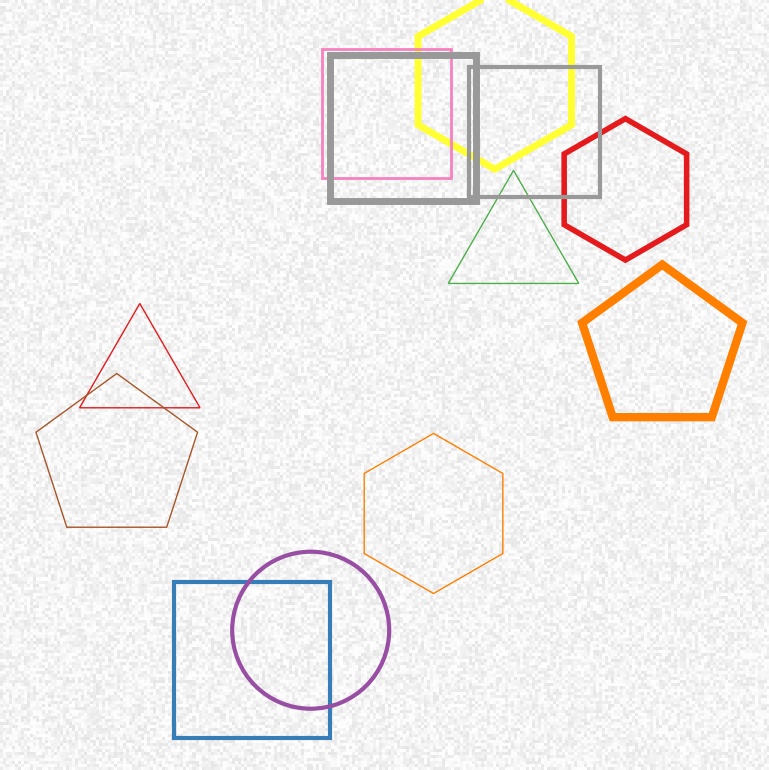[{"shape": "hexagon", "thickness": 2, "radius": 0.46, "center": [0.812, 0.754]}, {"shape": "triangle", "thickness": 0.5, "radius": 0.45, "center": [0.182, 0.516]}, {"shape": "square", "thickness": 1.5, "radius": 0.51, "center": [0.328, 0.143]}, {"shape": "triangle", "thickness": 0.5, "radius": 0.49, "center": [0.667, 0.681]}, {"shape": "circle", "thickness": 1.5, "radius": 0.51, "center": [0.403, 0.182]}, {"shape": "hexagon", "thickness": 0.5, "radius": 0.52, "center": [0.563, 0.333]}, {"shape": "pentagon", "thickness": 3, "radius": 0.55, "center": [0.86, 0.547]}, {"shape": "hexagon", "thickness": 2.5, "radius": 0.58, "center": [0.643, 0.895]}, {"shape": "pentagon", "thickness": 0.5, "radius": 0.55, "center": [0.152, 0.405]}, {"shape": "square", "thickness": 1, "radius": 0.42, "center": [0.502, 0.853]}, {"shape": "square", "thickness": 2.5, "radius": 0.48, "center": [0.523, 0.834]}, {"shape": "square", "thickness": 1.5, "radius": 0.42, "center": [0.694, 0.828]}]